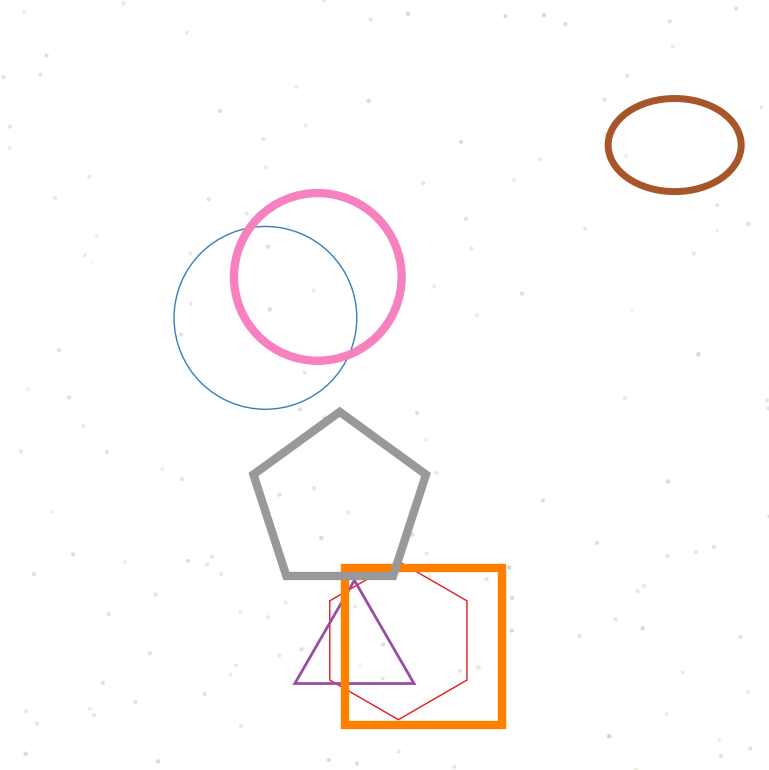[{"shape": "hexagon", "thickness": 0.5, "radius": 0.51, "center": [0.517, 0.168]}, {"shape": "circle", "thickness": 0.5, "radius": 0.59, "center": [0.345, 0.587]}, {"shape": "triangle", "thickness": 1, "radius": 0.45, "center": [0.46, 0.157]}, {"shape": "square", "thickness": 3, "radius": 0.51, "center": [0.55, 0.16]}, {"shape": "oval", "thickness": 2.5, "radius": 0.43, "center": [0.876, 0.812]}, {"shape": "circle", "thickness": 3, "radius": 0.54, "center": [0.413, 0.64]}, {"shape": "pentagon", "thickness": 3, "radius": 0.59, "center": [0.441, 0.347]}]